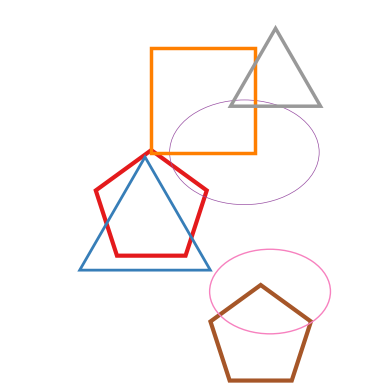[{"shape": "pentagon", "thickness": 3, "radius": 0.76, "center": [0.393, 0.459]}, {"shape": "triangle", "thickness": 2, "radius": 0.98, "center": [0.377, 0.396]}, {"shape": "oval", "thickness": 0.5, "radius": 0.97, "center": [0.635, 0.604]}, {"shape": "square", "thickness": 2.5, "radius": 0.68, "center": [0.527, 0.739]}, {"shape": "pentagon", "thickness": 3, "radius": 0.69, "center": [0.677, 0.123]}, {"shape": "oval", "thickness": 1, "radius": 0.78, "center": [0.701, 0.243]}, {"shape": "triangle", "thickness": 2.5, "radius": 0.67, "center": [0.716, 0.792]}]